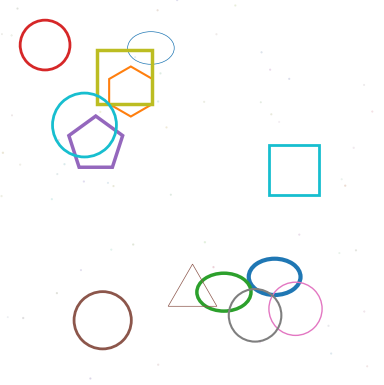[{"shape": "oval", "thickness": 3, "radius": 0.34, "center": [0.713, 0.281]}, {"shape": "oval", "thickness": 0.5, "radius": 0.3, "center": [0.392, 0.875]}, {"shape": "hexagon", "thickness": 1.5, "radius": 0.32, "center": [0.34, 0.762]}, {"shape": "oval", "thickness": 2.5, "radius": 0.35, "center": [0.582, 0.241]}, {"shape": "circle", "thickness": 2, "radius": 0.32, "center": [0.117, 0.883]}, {"shape": "pentagon", "thickness": 2.5, "radius": 0.37, "center": [0.249, 0.625]}, {"shape": "triangle", "thickness": 0.5, "radius": 0.37, "center": [0.5, 0.241]}, {"shape": "circle", "thickness": 2, "radius": 0.37, "center": [0.267, 0.168]}, {"shape": "circle", "thickness": 1, "radius": 0.35, "center": [0.768, 0.198]}, {"shape": "circle", "thickness": 1.5, "radius": 0.34, "center": [0.662, 0.181]}, {"shape": "square", "thickness": 2.5, "radius": 0.35, "center": [0.323, 0.8]}, {"shape": "circle", "thickness": 2, "radius": 0.41, "center": [0.219, 0.675]}, {"shape": "square", "thickness": 2, "radius": 0.33, "center": [0.764, 0.559]}]